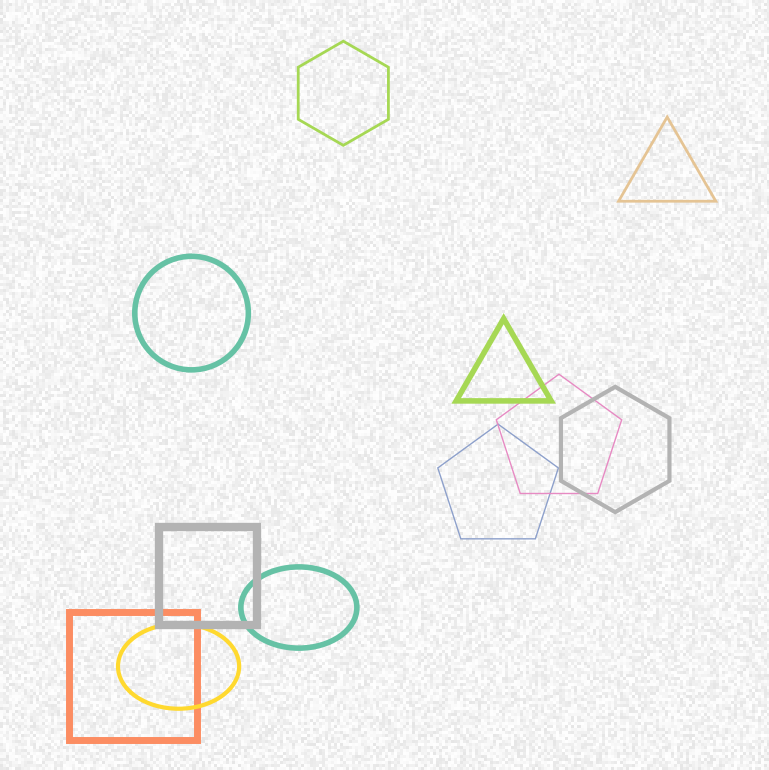[{"shape": "oval", "thickness": 2, "radius": 0.38, "center": [0.388, 0.211]}, {"shape": "circle", "thickness": 2, "radius": 0.37, "center": [0.249, 0.593]}, {"shape": "square", "thickness": 2.5, "radius": 0.42, "center": [0.173, 0.122]}, {"shape": "pentagon", "thickness": 0.5, "radius": 0.41, "center": [0.647, 0.367]}, {"shape": "pentagon", "thickness": 0.5, "radius": 0.43, "center": [0.726, 0.428]}, {"shape": "hexagon", "thickness": 1, "radius": 0.34, "center": [0.446, 0.879]}, {"shape": "triangle", "thickness": 2, "radius": 0.36, "center": [0.654, 0.515]}, {"shape": "oval", "thickness": 1.5, "radius": 0.39, "center": [0.232, 0.135]}, {"shape": "triangle", "thickness": 1, "radius": 0.36, "center": [0.866, 0.775]}, {"shape": "square", "thickness": 3, "radius": 0.32, "center": [0.27, 0.252]}, {"shape": "hexagon", "thickness": 1.5, "radius": 0.41, "center": [0.799, 0.416]}]